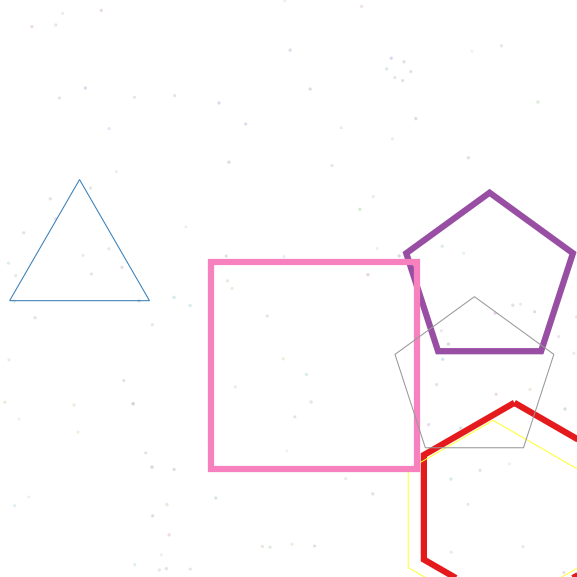[{"shape": "hexagon", "thickness": 3, "radius": 0.9, "center": [0.891, 0.121]}, {"shape": "triangle", "thickness": 0.5, "radius": 0.7, "center": [0.138, 0.548]}, {"shape": "pentagon", "thickness": 3, "radius": 0.76, "center": [0.848, 0.514]}, {"shape": "hexagon", "thickness": 0.5, "radius": 0.85, "center": [0.854, 0.101]}, {"shape": "square", "thickness": 3, "radius": 0.89, "center": [0.543, 0.366]}, {"shape": "pentagon", "thickness": 0.5, "radius": 0.72, "center": [0.821, 0.341]}]